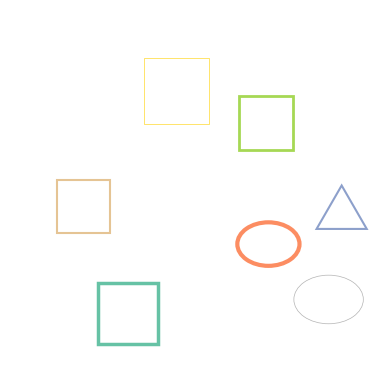[{"shape": "square", "thickness": 2.5, "radius": 0.39, "center": [0.332, 0.186]}, {"shape": "oval", "thickness": 3, "radius": 0.4, "center": [0.697, 0.366]}, {"shape": "triangle", "thickness": 1.5, "radius": 0.38, "center": [0.887, 0.443]}, {"shape": "square", "thickness": 2, "radius": 0.35, "center": [0.692, 0.68]}, {"shape": "square", "thickness": 0.5, "radius": 0.43, "center": [0.459, 0.763]}, {"shape": "square", "thickness": 1.5, "radius": 0.34, "center": [0.218, 0.465]}, {"shape": "oval", "thickness": 0.5, "radius": 0.45, "center": [0.854, 0.222]}]